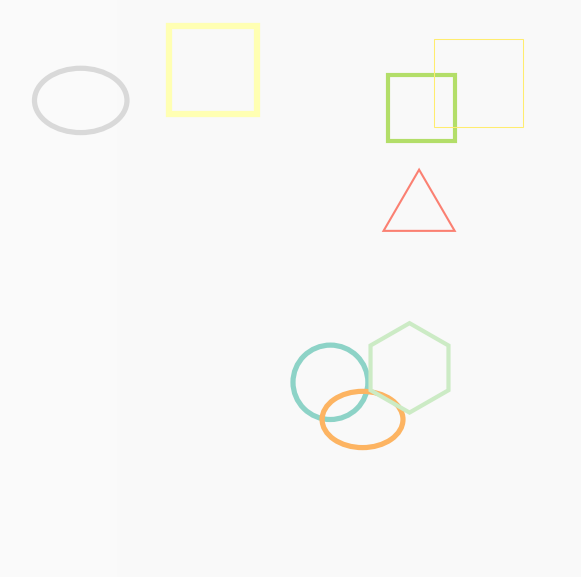[{"shape": "circle", "thickness": 2.5, "radius": 0.32, "center": [0.568, 0.337]}, {"shape": "square", "thickness": 3, "radius": 0.38, "center": [0.367, 0.877]}, {"shape": "triangle", "thickness": 1, "radius": 0.35, "center": [0.721, 0.635]}, {"shape": "oval", "thickness": 2.5, "radius": 0.35, "center": [0.624, 0.273]}, {"shape": "square", "thickness": 2, "radius": 0.29, "center": [0.726, 0.812]}, {"shape": "oval", "thickness": 2.5, "radius": 0.4, "center": [0.139, 0.825]}, {"shape": "hexagon", "thickness": 2, "radius": 0.39, "center": [0.705, 0.362]}, {"shape": "square", "thickness": 0.5, "radius": 0.38, "center": [0.823, 0.855]}]